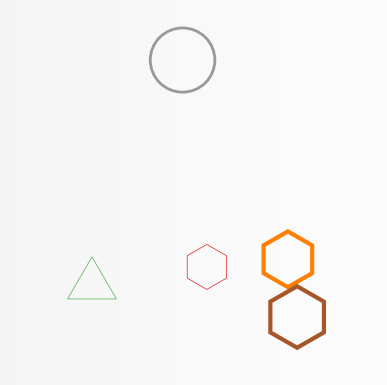[{"shape": "hexagon", "thickness": 0.5, "radius": 0.29, "center": [0.534, 0.307]}, {"shape": "triangle", "thickness": 0.5, "radius": 0.36, "center": [0.237, 0.26]}, {"shape": "hexagon", "thickness": 3, "radius": 0.36, "center": [0.743, 0.327]}, {"shape": "hexagon", "thickness": 3, "radius": 0.4, "center": [0.767, 0.177]}, {"shape": "circle", "thickness": 2, "radius": 0.42, "center": [0.471, 0.844]}]